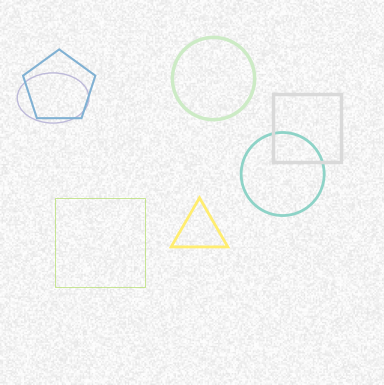[{"shape": "circle", "thickness": 2, "radius": 0.54, "center": [0.734, 0.548]}, {"shape": "oval", "thickness": 1, "radius": 0.47, "center": [0.138, 0.746]}, {"shape": "pentagon", "thickness": 1.5, "radius": 0.49, "center": [0.154, 0.773]}, {"shape": "square", "thickness": 0.5, "radius": 0.58, "center": [0.26, 0.37]}, {"shape": "square", "thickness": 2.5, "radius": 0.44, "center": [0.797, 0.668]}, {"shape": "circle", "thickness": 2.5, "radius": 0.53, "center": [0.555, 0.796]}, {"shape": "triangle", "thickness": 2, "radius": 0.43, "center": [0.518, 0.401]}]